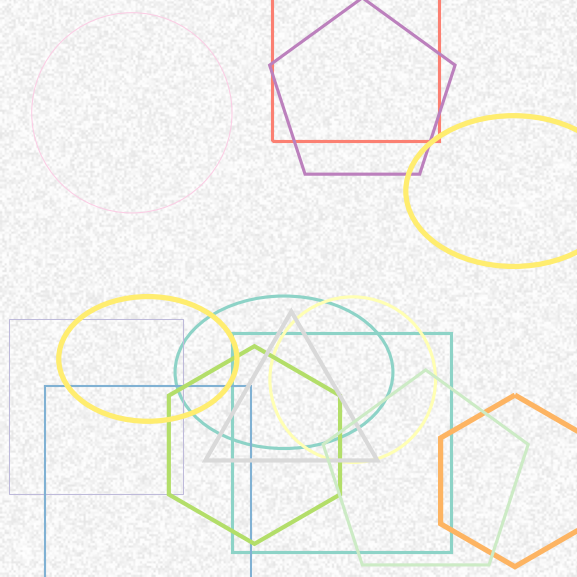[{"shape": "square", "thickness": 1.5, "radius": 0.95, "center": [0.591, 0.233]}, {"shape": "oval", "thickness": 1.5, "radius": 0.94, "center": [0.492, 0.355]}, {"shape": "circle", "thickness": 1.5, "radius": 0.72, "center": [0.611, 0.342]}, {"shape": "square", "thickness": 0.5, "radius": 0.76, "center": [0.166, 0.295]}, {"shape": "square", "thickness": 1.5, "radius": 0.73, "center": [0.615, 0.899]}, {"shape": "square", "thickness": 1, "radius": 0.89, "center": [0.256, 0.154]}, {"shape": "hexagon", "thickness": 2.5, "radius": 0.74, "center": [0.892, 0.166]}, {"shape": "hexagon", "thickness": 2, "radius": 0.86, "center": [0.441, 0.229]}, {"shape": "circle", "thickness": 0.5, "radius": 0.87, "center": [0.228, 0.804]}, {"shape": "triangle", "thickness": 2, "radius": 0.86, "center": [0.505, 0.288]}, {"shape": "pentagon", "thickness": 1.5, "radius": 0.84, "center": [0.627, 0.834]}, {"shape": "pentagon", "thickness": 1.5, "radius": 0.93, "center": [0.737, 0.172]}, {"shape": "oval", "thickness": 2.5, "radius": 0.93, "center": [0.889, 0.668]}, {"shape": "oval", "thickness": 2.5, "radius": 0.77, "center": [0.256, 0.378]}]